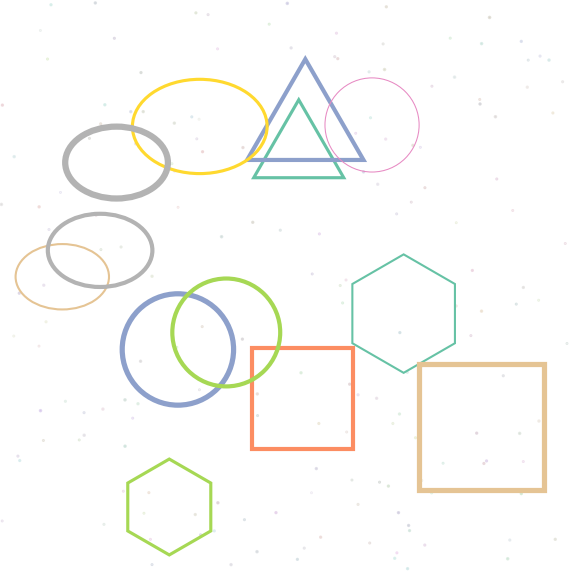[{"shape": "triangle", "thickness": 1.5, "radius": 0.45, "center": [0.517, 0.736]}, {"shape": "hexagon", "thickness": 1, "radius": 0.51, "center": [0.699, 0.456]}, {"shape": "square", "thickness": 2, "radius": 0.44, "center": [0.524, 0.308]}, {"shape": "triangle", "thickness": 2, "radius": 0.58, "center": [0.529, 0.78]}, {"shape": "circle", "thickness": 2.5, "radius": 0.48, "center": [0.308, 0.394]}, {"shape": "circle", "thickness": 0.5, "radius": 0.41, "center": [0.644, 0.783]}, {"shape": "circle", "thickness": 2, "radius": 0.47, "center": [0.392, 0.423]}, {"shape": "hexagon", "thickness": 1.5, "radius": 0.41, "center": [0.293, 0.121]}, {"shape": "oval", "thickness": 1.5, "radius": 0.58, "center": [0.346, 0.78]}, {"shape": "oval", "thickness": 1, "radius": 0.4, "center": [0.108, 0.52]}, {"shape": "square", "thickness": 2.5, "radius": 0.54, "center": [0.834, 0.26]}, {"shape": "oval", "thickness": 3, "radius": 0.44, "center": [0.202, 0.718]}, {"shape": "oval", "thickness": 2, "radius": 0.45, "center": [0.173, 0.566]}]